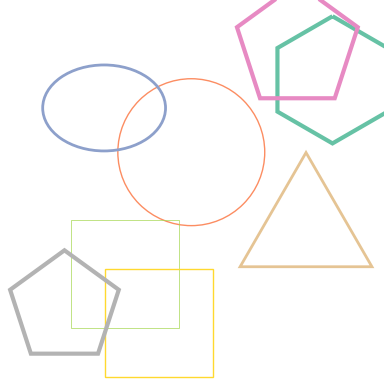[{"shape": "hexagon", "thickness": 3, "radius": 0.83, "center": [0.864, 0.793]}, {"shape": "circle", "thickness": 1, "radius": 0.95, "center": [0.497, 0.605]}, {"shape": "oval", "thickness": 2, "radius": 0.8, "center": [0.27, 0.72]}, {"shape": "pentagon", "thickness": 3, "radius": 0.83, "center": [0.772, 0.878]}, {"shape": "square", "thickness": 0.5, "radius": 0.7, "center": [0.325, 0.288]}, {"shape": "square", "thickness": 1, "radius": 0.7, "center": [0.413, 0.161]}, {"shape": "triangle", "thickness": 2, "radius": 0.99, "center": [0.795, 0.406]}, {"shape": "pentagon", "thickness": 3, "radius": 0.74, "center": [0.167, 0.201]}]